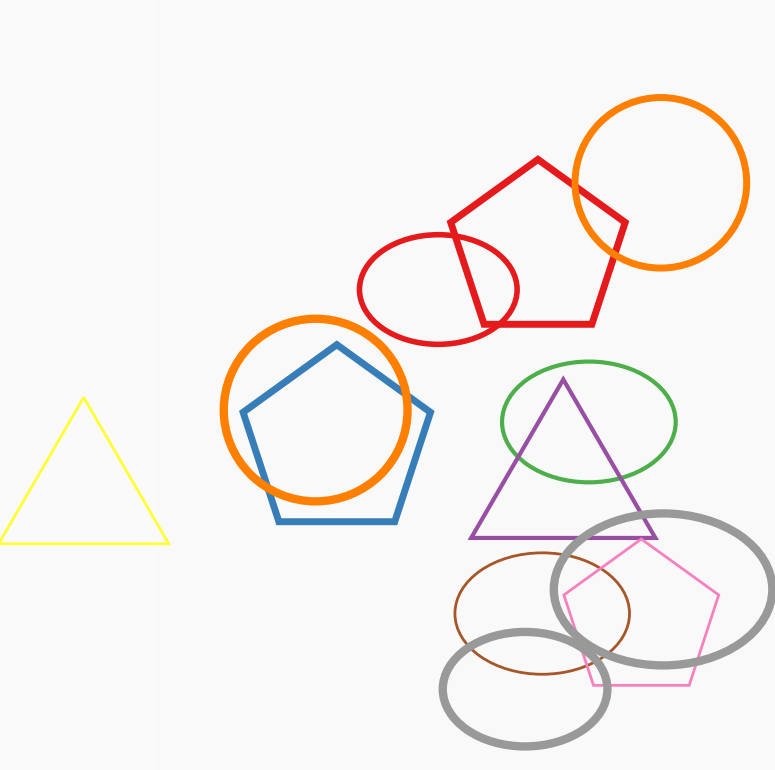[{"shape": "pentagon", "thickness": 2.5, "radius": 0.59, "center": [0.694, 0.675]}, {"shape": "oval", "thickness": 2, "radius": 0.51, "center": [0.566, 0.624]}, {"shape": "pentagon", "thickness": 2.5, "radius": 0.64, "center": [0.435, 0.425]}, {"shape": "oval", "thickness": 1.5, "radius": 0.56, "center": [0.76, 0.452]}, {"shape": "triangle", "thickness": 1.5, "radius": 0.69, "center": [0.727, 0.37]}, {"shape": "circle", "thickness": 3, "radius": 0.59, "center": [0.407, 0.467]}, {"shape": "circle", "thickness": 2.5, "radius": 0.55, "center": [0.853, 0.763]}, {"shape": "triangle", "thickness": 1, "radius": 0.63, "center": [0.108, 0.357]}, {"shape": "oval", "thickness": 1, "radius": 0.56, "center": [0.7, 0.203]}, {"shape": "pentagon", "thickness": 1, "radius": 0.53, "center": [0.827, 0.195]}, {"shape": "oval", "thickness": 3, "radius": 0.53, "center": [0.678, 0.105]}, {"shape": "oval", "thickness": 3, "radius": 0.7, "center": [0.856, 0.235]}]